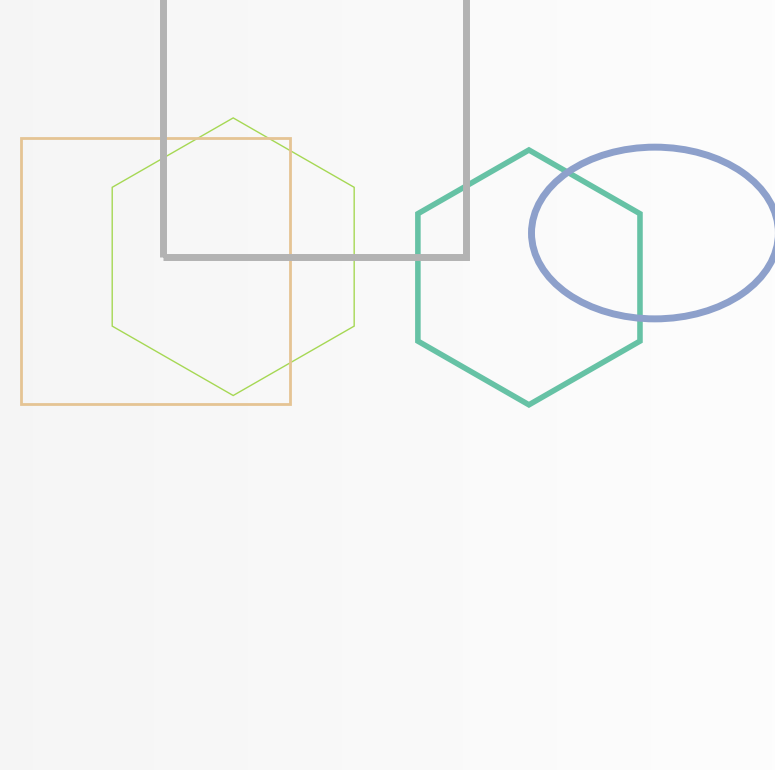[{"shape": "hexagon", "thickness": 2, "radius": 0.83, "center": [0.682, 0.64]}, {"shape": "oval", "thickness": 2.5, "radius": 0.8, "center": [0.845, 0.697]}, {"shape": "hexagon", "thickness": 0.5, "radius": 0.9, "center": [0.301, 0.667]}, {"shape": "square", "thickness": 1, "radius": 0.87, "center": [0.201, 0.648]}, {"shape": "square", "thickness": 2.5, "radius": 0.98, "center": [0.406, 0.862]}]